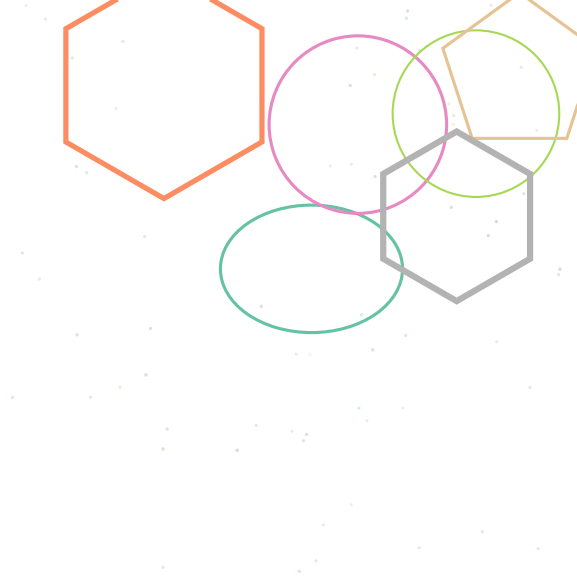[{"shape": "oval", "thickness": 1.5, "radius": 0.79, "center": [0.539, 0.534]}, {"shape": "hexagon", "thickness": 2.5, "radius": 0.98, "center": [0.284, 0.851]}, {"shape": "circle", "thickness": 1.5, "radius": 0.77, "center": [0.62, 0.783]}, {"shape": "circle", "thickness": 1, "radius": 0.72, "center": [0.824, 0.802]}, {"shape": "pentagon", "thickness": 1.5, "radius": 0.7, "center": [0.9, 0.872]}, {"shape": "hexagon", "thickness": 3, "radius": 0.73, "center": [0.791, 0.625]}]